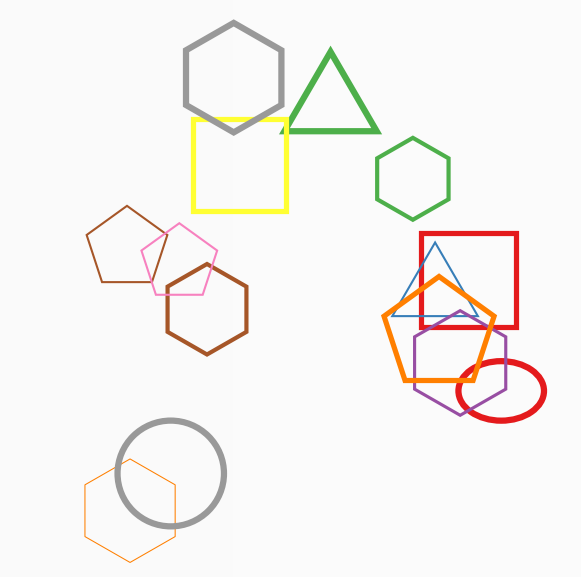[{"shape": "oval", "thickness": 3, "radius": 0.37, "center": [0.862, 0.322]}, {"shape": "square", "thickness": 2.5, "radius": 0.41, "center": [0.807, 0.515]}, {"shape": "triangle", "thickness": 1, "radius": 0.42, "center": [0.749, 0.494]}, {"shape": "hexagon", "thickness": 2, "radius": 0.35, "center": [0.71, 0.69]}, {"shape": "triangle", "thickness": 3, "radius": 0.46, "center": [0.569, 0.818]}, {"shape": "hexagon", "thickness": 1.5, "radius": 0.45, "center": [0.792, 0.371]}, {"shape": "hexagon", "thickness": 0.5, "radius": 0.45, "center": [0.224, 0.115]}, {"shape": "pentagon", "thickness": 2.5, "radius": 0.5, "center": [0.755, 0.421]}, {"shape": "square", "thickness": 2.5, "radius": 0.4, "center": [0.412, 0.713]}, {"shape": "hexagon", "thickness": 2, "radius": 0.39, "center": [0.356, 0.464]}, {"shape": "pentagon", "thickness": 1, "radius": 0.37, "center": [0.218, 0.57]}, {"shape": "pentagon", "thickness": 1, "radius": 0.34, "center": [0.308, 0.544]}, {"shape": "circle", "thickness": 3, "radius": 0.46, "center": [0.294, 0.179]}, {"shape": "hexagon", "thickness": 3, "radius": 0.47, "center": [0.402, 0.865]}]